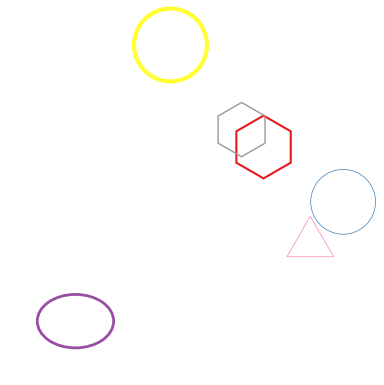[{"shape": "hexagon", "thickness": 1.5, "radius": 0.41, "center": [0.685, 0.618]}, {"shape": "circle", "thickness": 0.5, "radius": 0.42, "center": [0.891, 0.476]}, {"shape": "oval", "thickness": 2, "radius": 0.5, "center": [0.196, 0.166]}, {"shape": "circle", "thickness": 3, "radius": 0.47, "center": [0.443, 0.883]}, {"shape": "triangle", "thickness": 0.5, "radius": 0.35, "center": [0.806, 0.368]}, {"shape": "hexagon", "thickness": 1, "radius": 0.35, "center": [0.628, 0.663]}]